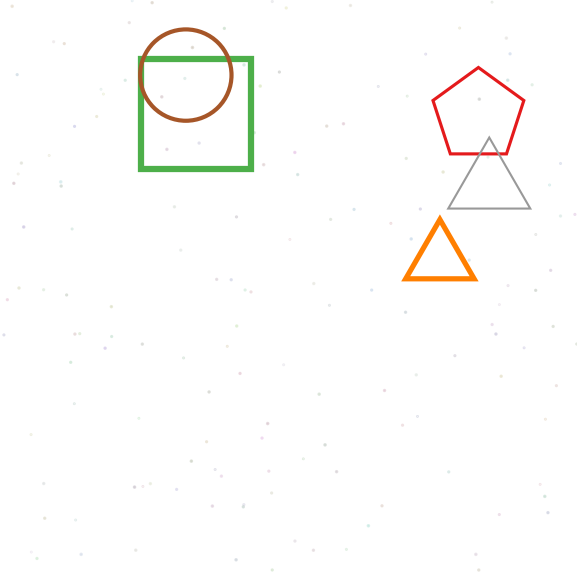[{"shape": "pentagon", "thickness": 1.5, "radius": 0.41, "center": [0.828, 0.8]}, {"shape": "square", "thickness": 3, "radius": 0.48, "center": [0.339, 0.802]}, {"shape": "triangle", "thickness": 2.5, "radius": 0.34, "center": [0.762, 0.551]}, {"shape": "circle", "thickness": 2, "radius": 0.4, "center": [0.322, 0.869]}, {"shape": "triangle", "thickness": 1, "radius": 0.41, "center": [0.847, 0.679]}]